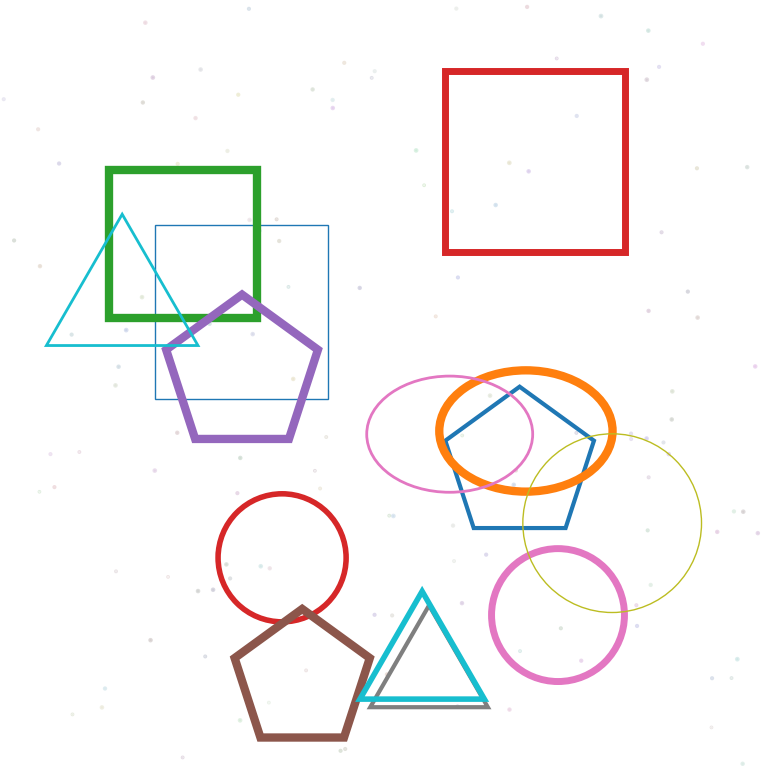[{"shape": "pentagon", "thickness": 1.5, "radius": 0.51, "center": [0.675, 0.396]}, {"shape": "square", "thickness": 0.5, "radius": 0.56, "center": [0.314, 0.595]}, {"shape": "oval", "thickness": 3, "radius": 0.56, "center": [0.683, 0.44]}, {"shape": "square", "thickness": 3, "radius": 0.48, "center": [0.238, 0.683]}, {"shape": "square", "thickness": 2.5, "radius": 0.59, "center": [0.694, 0.79]}, {"shape": "circle", "thickness": 2, "radius": 0.42, "center": [0.366, 0.276]}, {"shape": "pentagon", "thickness": 3, "radius": 0.52, "center": [0.314, 0.514]}, {"shape": "pentagon", "thickness": 3, "radius": 0.46, "center": [0.392, 0.117]}, {"shape": "oval", "thickness": 1, "radius": 0.54, "center": [0.584, 0.436]}, {"shape": "circle", "thickness": 2.5, "radius": 0.43, "center": [0.725, 0.201]}, {"shape": "triangle", "thickness": 1.5, "radius": 0.44, "center": [0.557, 0.126]}, {"shape": "circle", "thickness": 0.5, "radius": 0.58, "center": [0.795, 0.321]}, {"shape": "triangle", "thickness": 1, "radius": 0.57, "center": [0.159, 0.608]}, {"shape": "triangle", "thickness": 2, "radius": 0.47, "center": [0.548, 0.139]}]